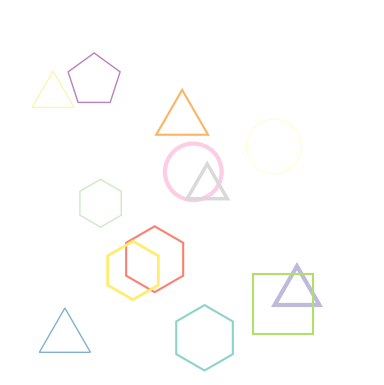[{"shape": "hexagon", "thickness": 1.5, "radius": 0.42, "center": [0.531, 0.123]}, {"shape": "circle", "thickness": 0.5, "radius": 0.36, "center": [0.712, 0.619]}, {"shape": "triangle", "thickness": 3, "radius": 0.34, "center": [0.771, 0.241]}, {"shape": "hexagon", "thickness": 1.5, "radius": 0.43, "center": [0.402, 0.327]}, {"shape": "triangle", "thickness": 1, "radius": 0.38, "center": [0.169, 0.123]}, {"shape": "triangle", "thickness": 1.5, "radius": 0.39, "center": [0.473, 0.689]}, {"shape": "square", "thickness": 1.5, "radius": 0.39, "center": [0.735, 0.209]}, {"shape": "circle", "thickness": 3, "radius": 0.37, "center": [0.502, 0.554]}, {"shape": "triangle", "thickness": 2.5, "radius": 0.3, "center": [0.538, 0.514]}, {"shape": "pentagon", "thickness": 1, "radius": 0.35, "center": [0.244, 0.791]}, {"shape": "hexagon", "thickness": 1, "radius": 0.31, "center": [0.261, 0.472]}, {"shape": "hexagon", "thickness": 2, "radius": 0.38, "center": [0.345, 0.298]}, {"shape": "triangle", "thickness": 0.5, "radius": 0.31, "center": [0.138, 0.753]}]